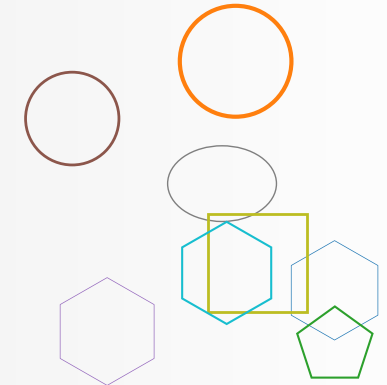[{"shape": "hexagon", "thickness": 0.5, "radius": 0.65, "center": [0.863, 0.246]}, {"shape": "circle", "thickness": 3, "radius": 0.72, "center": [0.608, 0.841]}, {"shape": "pentagon", "thickness": 1.5, "radius": 0.51, "center": [0.864, 0.102]}, {"shape": "hexagon", "thickness": 0.5, "radius": 0.7, "center": [0.276, 0.139]}, {"shape": "circle", "thickness": 2, "radius": 0.6, "center": [0.186, 0.692]}, {"shape": "oval", "thickness": 1, "radius": 0.7, "center": [0.573, 0.523]}, {"shape": "square", "thickness": 2, "radius": 0.64, "center": [0.665, 0.318]}, {"shape": "hexagon", "thickness": 1.5, "radius": 0.66, "center": [0.585, 0.291]}]